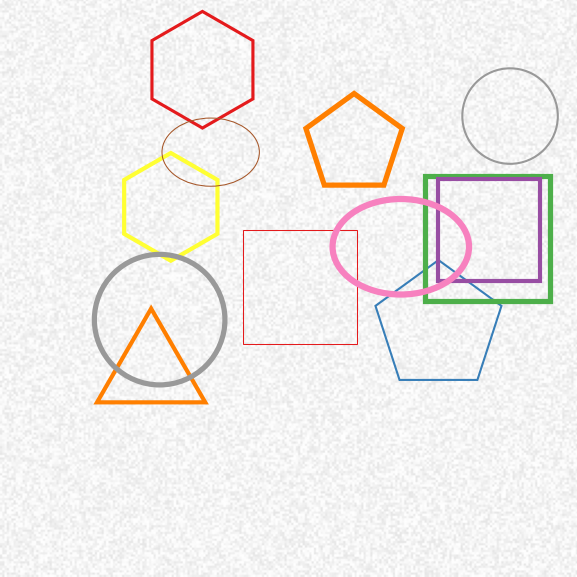[{"shape": "square", "thickness": 0.5, "radius": 0.49, "center": [0.52, 0.502]}, {"shape": "hexagon", "thickness": 1.5, "radius": 0.5, "center": [0.351, 0.878]}, {"shape": "pentagon", "thickness": 1, "radius": 0.57, "center": [0.759, 0.434]}, {"shape": "square", "thickness": 2.5, "radius": 0.54, "center": [0.845, 0.585]}, {"shape": "square", "thickness": 2, "radius": 0.44, "center": [0.847, 0.601]}, {"shape": "pentagon", "thickness": 2.5, "radius": 0.44, "center": [0.613, 0.75]}, {"shape": "triangle", "thickness": 2, "radius": 0.54, "center": [0.262, 0.357]}, {"shape": "hexagon", "thickness": 2, "radius": 0.47, "center": [0.296, 0.641]}, {"shape": "oval", "thickness": 0.5, "radius": 0.42, "center": [0.365, 0.736]}, {"shape": "oval", "thickness": 3, "radius": 0.59, "center": [0.694, 0.572]}, {"shape": "circle", "thickness": 1, "radius": 0.41, "center": [0.883, 0.798]}, {"shape": "circle", "thickness": 2.5, "radius": 0.57, "center": [0.276, 0.446]}]